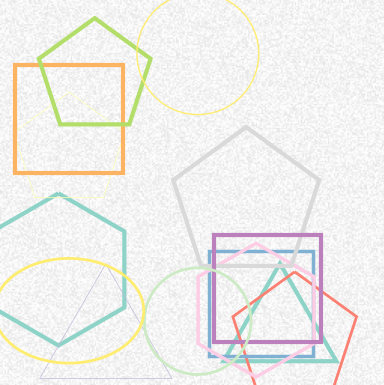[{"shape": "hexagon", "thickness": 3, "radius": 0.99, "center": [0.152, 0.3]}, {"shape": "triangle", "thickness": 3, "radius": 0.85, "center": [0.727, 0.146]}, {"shape": "pentagon", "thickness": 0.5, "radius": 0.76, "center": [0.18, 0.609]}, {"shape": "triangle", "thickness": 0.5, "radius": 0.99, "center": [0.275, 0.116]}, {"shape": "pentagon", "thickness": 2, "radius": 0.84, "center": [0.765, 0.125]}, {"shape": "square", "thickness": 2.5, "radius": 0.68, "center": [0.678, 0.211]}, {"shape": "square", "thickness": 3, "radius": 0.7, "center": [0.178, 0.691]}, {"shape": "pentagon", "thickness": 3, "radius": 0.76, "center": [0.246, 0.8]}, {"shape": "hexagon", "thickness": 2.5, "radius": 0.87, "center": [0.665, 0.194]}, {"shape": "pentagon", "thickness": 3, "radius": 1.0, "center": [0.639, 0.471]}, {"shape": "square", "thickness": 3, "radius": 0.69, "center": [0.695, 0.251]}, {"shape": "circle", "thickness": 2, "radius": 0.69, "center": [0.513, 0.166]}, {"shape": "circle", "thickness": 1, "radius": 0.79, "center": [0.514, 0.861]}, {"shape": "oval", "thickness": 2, "radius": 0.97, "center": [0.179, 0.193]}]